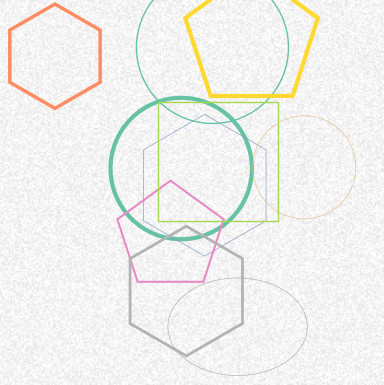[{"shape": "circle", "thickness": 1, "radius": 0.99, "center": [0.552, 0.877]}, {"shape": "circle", "thickness": 3, "radius": 0.92, "center": [0.471, 0.562]}, {"shape": "hexagon", "thickness": 2.5, "radius": 0.68, "center": [0.143, 0.854]}, {"shape": "hexagon", "thickness": 0.5, "radius": 0.92, "center": [0.532, 0.519]}, {"shape": "pentagon", "thickness": 1.5, "radius": 0.73, "center": [0.443, 0.386]}, {"shape": "square", "thickness": 1, "radius": 0.78, "center": [0.566, 0.581]}, {"shape": "pentagon", "thickness": 3, "radius": 0.91, "center": [0.653, 0.897]}, {"shape": "circle", "thickness": 0.5, "radius": 0.67, "center": [0.79, 0.565]}, {"shape": "hexagon", "thickness": 2, "radius": 0.84, "center": [0.484, 0.244]}, {"shape": "oval", "thickness": 0.5, "radius": 0.91, "center": [0.617, 0.151]}]